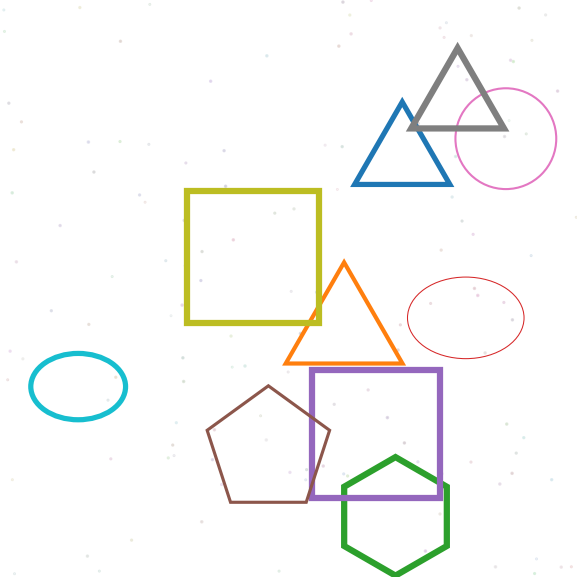[{"shape": "triangle", "thickness": 2.5, "radius": 0.48, "center": [0.697, 0.727]}, {"shape": "triangle", "thickness": 2, "radius": 0.58, "center": [0.596, 0.428]}, {"shape": "hexagon", "thickness": 3, "radius": 0.51, "center": [0.685, 0.105]}, {"shape": "oval", "thickness": 0.5, "radius": 0.5, "center": [0.807, 0.449]}, {"shape": "square", "thickness": 3, "radius": 0.55, "center": [0.652, 0.248]}, {"shape": "pentagon", "thickness": 1.5, "radius": 0.56, "center": [0.465, 0.22]}, {"shape": "circle", "thickness": 1, "radius": 0.44, "center": [0.876, 0.759]}, {"shape": "triangle", "thickness": 3, "radius": 0.46, "center": [0.792, 0.823]}, {"shape": "square", "thickness": 3, "radius": 0.57, "center": [0.438, 0.554]}, {"shape": "oval", "thickness": 2.5, "radius": 0.41, "center": [0.135, 0.33]}]